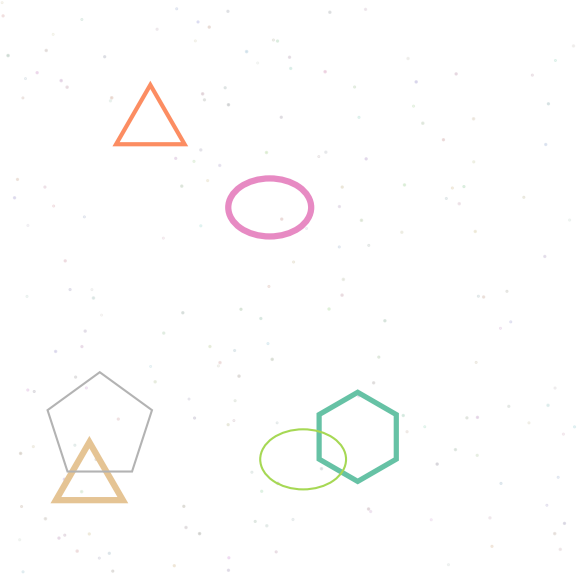[{"shape": "hexagon", "thickness": 2.5, "radius": 0.39, "center": [0.619, 0.243]}, {"shape": "triangle", "thickness": 2, "radius": 0.34, "center": [0.26, 0.784]}, {"shape": "oval", "thickness": 3, "radius": 0.36, "center": [0.467, 0.64]}, {"shape": "oval", "thickness": 1, "radius": 0.37, "center": [0.525, 0.204]}, {"shape": "triangle", "thickness": 3, "radius": 0.33, "center": [0.155, 0.167]}, {"shape": "pentagon", "thickness": 1, "radius": 0.48, "center": [0.173, 0.26]}]